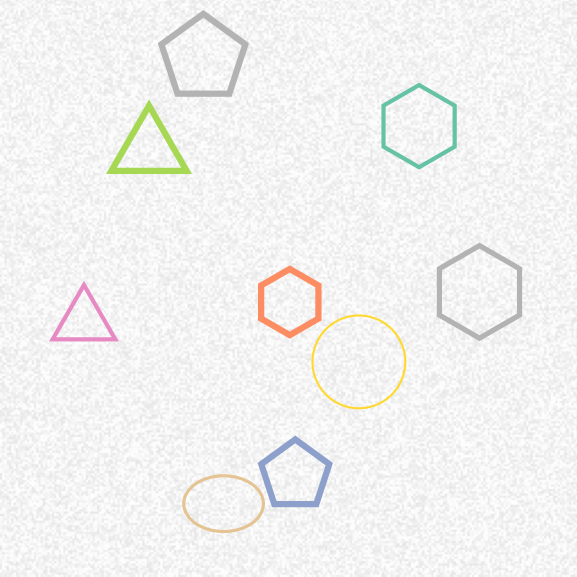[{"shape": "hexagon", "thickness": 2, "radius": 0.36, "center": [0.726, 0.781]}, {"shape": "hexagon", "thickness": 3, "radius": 0.29, "center": [0.502, 0.476]}, {"shape": "pentagon", "thickness": 3, "radius": 0.31, "center": [0.511, 0.176]}, {"shape": "triangle", "thickness": 2, "radius": 0.31, "center": [0.145, 0.443]}, {"shape": "triangle", "thickness": 3, "radius": 0.38, "center": [0.258, 0.741]}, {"shape": "circle", "thickness": 1, "radius": 0.4, "center": [0.621, 0.373]}, {"shape": "oval", "thickness": 1.5, "radius": 0.34, "center": [0.387, 0.127]}, {"shape": "pentagon", "thickness": 3, "radius": 0.38, "center": [0.352, 0.899]}, {"shape": "hexagon", "thickness": 2.5, "radius": 0.4, "center": [0.83, 0.494]}]